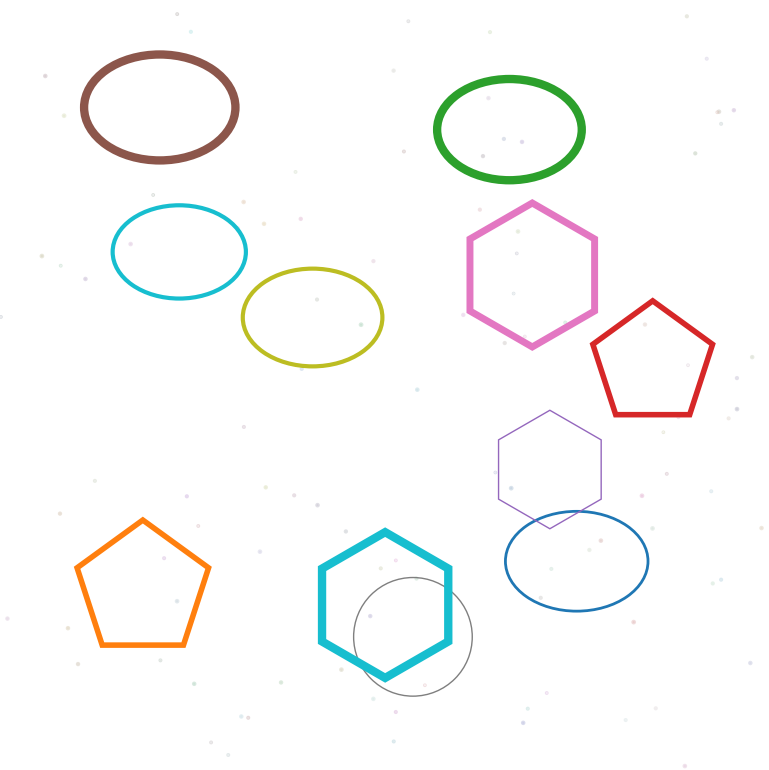[{"shape": "oval", "thickness": 1, "radius": 0.46, "center": [0.749, 0.271]}, {"shape": "pentagon", "thickness": 2, "radius": 0.45, "center": [0.185, 0.235]}, {"shape": "oval", "thickness": 3, "radius": 0.47, "center": [0.662, 0.832]}, {"shape": "pentagon", "thickness": 2, "radius": 0.41, "center": [0.848, 0.528]}, {"shape": "hexagon", "thickness": 0.5, "radius": 0.38, "center": [0.714, 0.39]}, {"shape": "oval", "thickness": 3, "radius": 0.49, "center": [0.207, 0.86]}, {"shape": "hexagon", "thickness": 2.5, "radius": 0.47, "center": [0.691, 0.643]}, {"shape": "circle", "thickness": 0.5, "radius": 0.39, "center": [0.536, 0.173]}, {"shape": "oval", "thickness": 1.5, "radius": 0.45, "center": [0.406, 0.588]}, {"shape": "hexagon", "thickness": 3, "radius": 0.47, "center": [0.5, 0.214]}, {"shape": "oval", "thickness": 1.5, "radius": 0.43, "center": [0.233, 0.673]}]